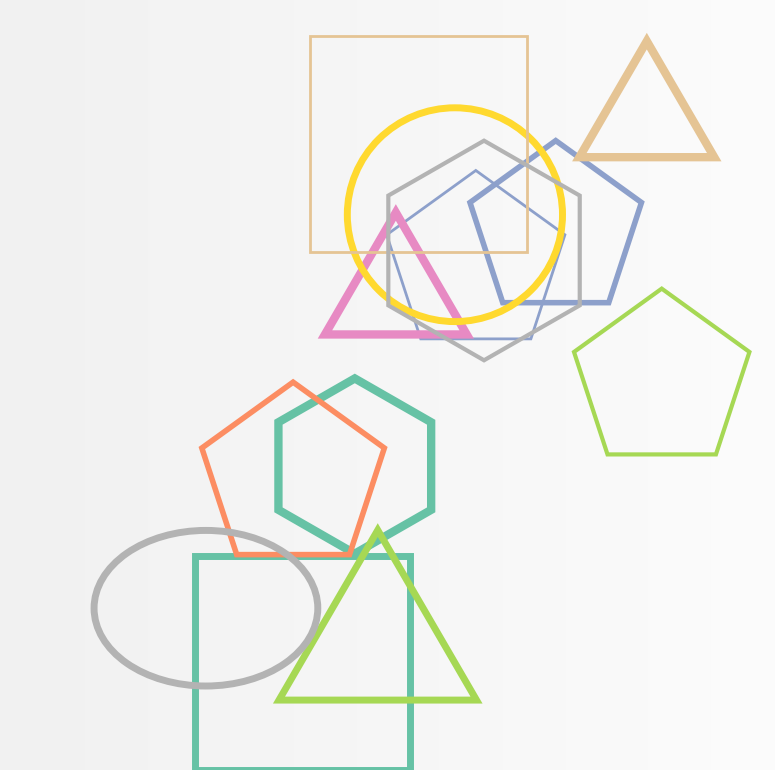[{"shape": "square", "thickness": 2.5, "radius": 0.69, "center": [0.391, 0.139]}, {"shape": "hexagon", "thickness": 3, "radius": 0.57, "center": [0.458, 0.395]}, {"shape": "pentagon", "thickness": 2, "radius": 0.62, "center": [0.378, 0.38]}, {"shape": "pentagon", "thickness": 2, "radius": 0.58, "center": [0.717, 0.701]}, {"shape": "pentagon", "thickness": 1, "radius": 0.6, "center": [0.614, 0.658]}, {"shape": "triangle", "thickness": 3, "radius": 0.53, "center": [0.511, 0.618]}, {"shape": "pentagon", "thickness": 1.5, "radius": 0.6, "center": [0.854, 0.506]}, {"shape": "triangle", "thickness": 2.5, "radius": 0.74, "center": [0.487, 0.164]}, {"shape": "circle", "thickness": 2.5, "radius": 0.69, "center": [0.587, 0.721]}, {"shape": "triangle", "thickness": 3, "radius": 0.5, "center": [0.835, 0.846]}, {"shape": "square", "thickness": 1, "radius": 0.7, "center": [0.54, 0.813]}, {"shape": "oval", "thickness": 2.5, "radius": 0.72, "center": [0.266, 0.21]}, {"shape": "hexagon", "thickness": 1.5, "radius": 0.71, "center": [0.625, 0.675]}]